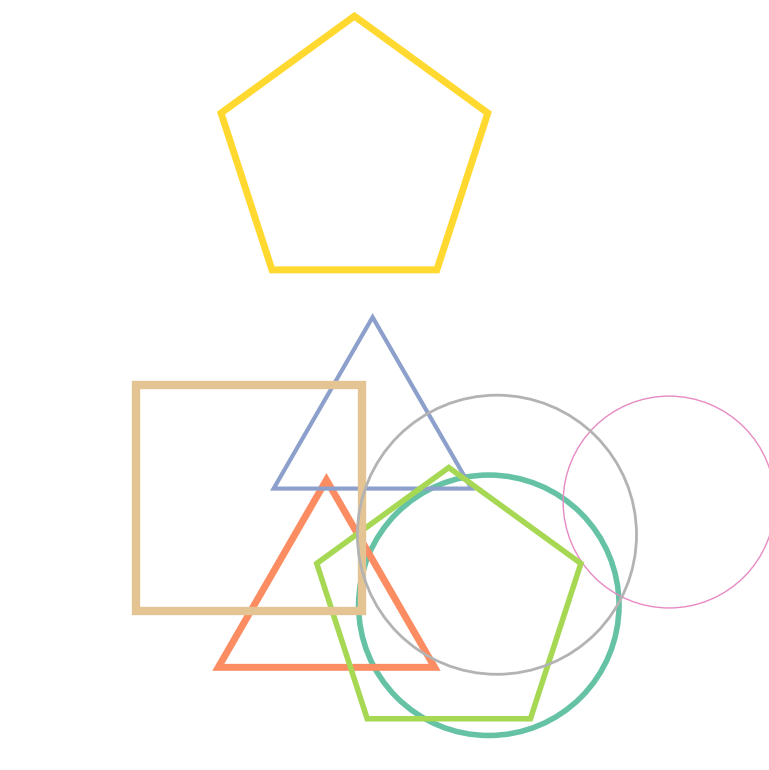[{"shape": "circle", "thickness": 2, "radius": 0.85, "center": [0.635, 0.214]}, {"shape": "triangle", "thickness": 2.5, "radius": 0.81, "center": [0.424, 0.214]}, {"shape": "triangle", "thickness": 1.5, "radius": 0.74, "center": [0.484, 0.44]}, {"shape": "circle", "thickness": 0.5, "radius": 0.69, "center": [0.869, 0.348]}, {"shape": "pentagon", "thickness": 2, "radius": 0.9, "center": [0.583, 0.212]}, {"shape": "pentagon", "thickness": 2.5, "radius": 0.91, "center": [0.46, 0.797]}, {"shape": "square", "thickness": 3, "radius": 0.73, "center": [0.324, 0.353]}, {"shape": "circle", "thickness": 1, "radius": 0.91, "center": [0.645, 0.306]}]